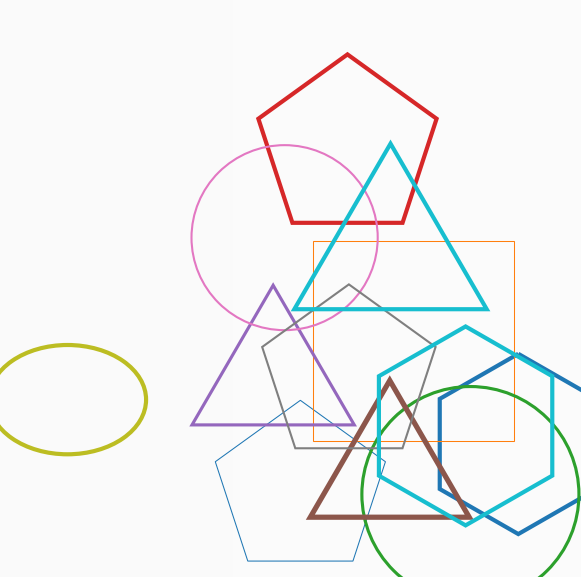[{"shape": "hexagon", "thickness": 2, "radius": 0.78, "center": [0.892, 0.23]}, {"shape": "pentagon", "thickness": 0.5, "radius": 0.77, "center": [0.517, 0.152]}, {"shape": "square", "thickness": 0.5, "radius": 0.87, "center": [0.711, 0.409]}, {"shape": "circle", "thickness": 1.5, "radius": 0.93, "center": [0.809, 0.143]}, {"shape": "pentagon", "thickness": 2, "radius": 0.81, "center": [0.598, 0.744]}, {"shape": "triangle", "thickness": 1.5, "radius": 0.81, "center": [0.47, 0.344]}, {"shape": "triangle", "thickness": 2.5, "radius": 0.79, "center": [0.671, 0.182]}, {"shape": "circle", "thickness": 1, "radius": 0.8, "center": [0.49, 0.588]}, {"shape": "pentagon", "thickness": 1, "radius": 0.78, "center": [0.6, 0.35]}, {"shape": "oval", "thickness": 2, "radius": 0.68, "center": [0.116, 0.307]}, {"shape": "hexagon", "thickness": 2, "radius": 0.86, "center": [0.801, 0.262]}, {"shape": "triangle", "thickness": 2, "radius": 0.96, "center": [0.672, 0.559]}]